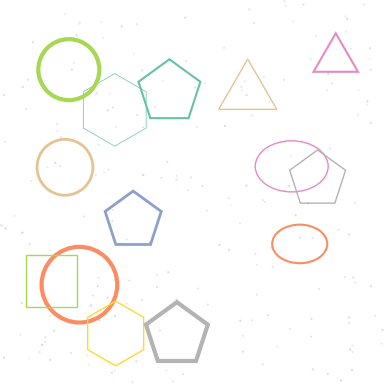[{"shape": "hexagon", "thickness": 0.5, "radius": 0.47, "center": [0.298, 0.715]}, {"shape": "pentagon", "thickness": 1.5, "radius": 0.42, "center": [0.44, 0.761]}, {"shape": "oval", "thickness": 1.5, "radius": 0.36, "center": [0.778, 0.366]}, {"shape": "circle", "thickness": 3, "radius": 0.49, "center": [0.206, 0.261]}, {"shape": "pentagon", "thickness": 2, "radius": 0.38, "center": [0.346, 0.427]}, {"shape": "oval", "thickness": 1, "radius": 0.47, "center": [0.758, 0.568]}, {"shape": "triangle", "thickness": 1.5, "radius": 0.33, "center": [0.872, 0.847]}, {"shape": "circle", "thickness": 3, "radius": 0.4, "center": [0.179, 0.819]}, {"shape": "square", "thickness": 1, "radius": 0.34, "center": [0.134, 0.269]}, {"shape": "hexagon", "thickness": 1, "radius": 0.42, "center": [0.3, 0.134]}, {"shape": "triangle", "thickness": 1, "radius": 0.44, "center": [0.643, 0.759]}, {"shape": "circle", "thickness": 2, "radius": 0.36, "center": [0.169, 0.565]}, {"shape": "pentagon", "thickness": 3, "radius": 0.42, "center": [0.459, 0.131]}, {"shape": "pentagon", "thickness": 1, "radius": 0.38, "center": [0.825, 0.534]}]